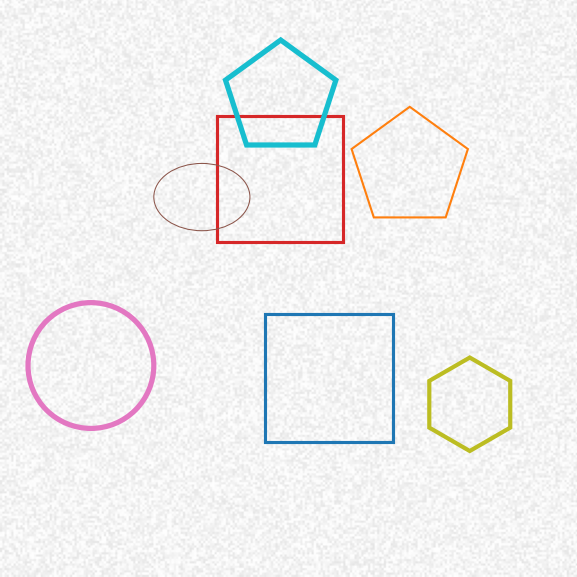[{"shape": "square", "thickness": 1.5, "radius": 0.55, "center": [0.569, 0.344]}, {"shape": "pentagon", "thickness": 1, "radius": 0.53, "center": [0.709, 0.708]}, {"shape": "square", "thickness": 1.5, "radius": 0.55, "center": [0.485, 0.689]}, {"shape": "oval", "thickness": 0.5, "radius": 0.42, "center": [0.35, 0.658]}, {"shape": "circle", "thickness": 2.5, "radius": 0.54, "center": [0.157, 0.366]}, {"shape": "hexagon", "thickness": 2, "radius": 0.4, "center": [0.813, 0.299]}, {"shape": "pentagon", "thickness": 2.5, "radius": 0.5, "center": [0.486, 0.829]}]